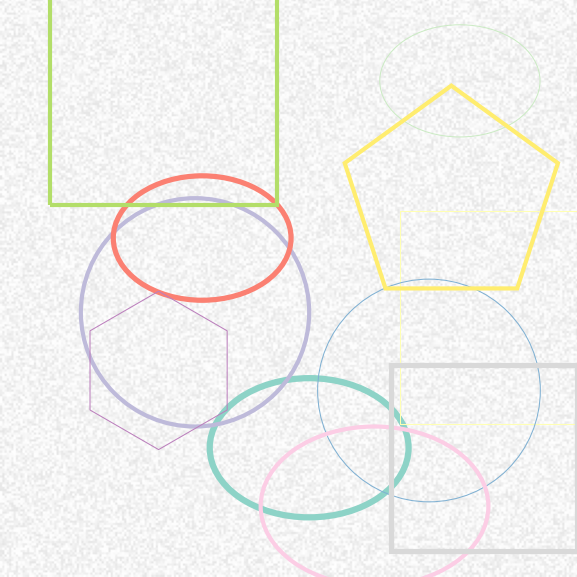[{"shape": "oval", "thickness": 3, "radius": 0.86, "center": [0.535, 0.224]}, {"shape": "square", "thickness": 0.5, "radius": 0.92, "center": [0.877, 0.449]}, {"shape": "circle", "thickness": 2, "radius": 0.99, "center": [0.338, 0.458]}, {"shape": "oval", "thickness": 2.5, "radius": 0.77, "center": [0.35, 0.587]}, {"shape": "circle", "thickness": 0.5, "radius": 0.96, "center": [0.743, 0.323]}, {"shape": "square", "thickness": 2, "radius": 0.98, "center": [0.283, 0.841]}, {"shape": "oval", "thickness": 2, "radius": 0.99, "center": [0.649, 0.123]}, {"shape": "square", "thickness": 2.5, "radius": 0.81, "center": [0.838, 0.206]}, {"shape": "hexagon", "thickness": 0.5, "radius": 0.69, "center": [0.275, 0.358]}, {"shape": "oval", "thickness": 0.5, "radius": 0.69, "center": [0.796, 0.859]}, {"shape": "pentagon", "thickness": 2, "radius": 0.97, "center": [0.782, 0.657]}]